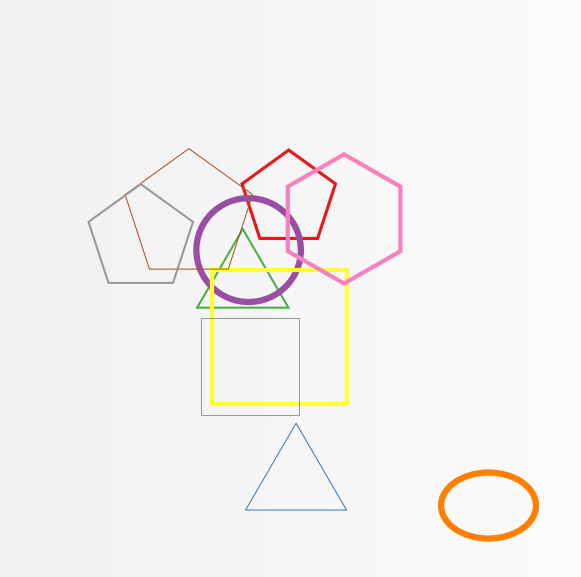[{"shape": "pentagon", "thickness": 1.5, "radius": 0.42, "center": [0.497, 0.655]}, {"shape": "triangle", "thickness": 0.5, "radius": 0.5, "center": [0.509, 0.166]}, {"shape": "triangle", "thickness": 1, "radius": 0.45, "center": [0.418, 0.512]}, {"shape": "circle", "thickness": 3, "radius": 0.45, "center": [0.428, 0.566]}, {"shape": "oval", "thickness": 3, "radius": 0.41, "center": [0.84, 0.124]}, {"shape": "square", "thickness": 2, "radius": 0.58, "center": [0.481, 0.415]}, {"shape": "pentagon", "thickness": 0.5, "radius": 0.58, "center": [0.325, 0.626]}, {"shape": "hexagon", "thickness": 2, "radius": 0.56, "center": [0.592, 0.62]}, {"shape": "pentagon", "thickness": 1, "radius": 0.47, "center": [0.242, 0.586]}, {"shape": "square", "thickness": 0.5, "radius": 0.42, "center": [0.43, 0.364]}]